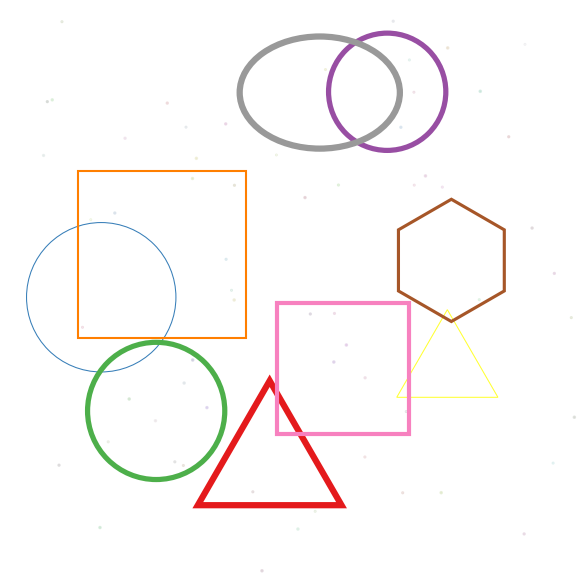[{"shape": "triangle", "thickness": 3, "radius": 0.72, "center": [0.467, 0.196]}, {"shape": "circle", "thickness": 0.5, "radius": 0.65, "center": [0.175, 0.484]}, {"shape": "circle", "thickness": 2.5, "radius": 0.59, "center": [0.27, 0.288]}, {"shape": "circle", "thickness": 2.5, "radius": 0.51, "center": [0.67, 0.84]}, {"shape": "square", "thickness": 1, "radius": 0.72, "center": [0.281, 0.558]}, {"shape": "triangle", "thickness": 0.5, "radius": 0.51, "center": [0.775, 0.362]}, {"shape": "hexagon", "thickness": 1.5, "radius": 0.53, "center": [0.782, 0.548]}, {"shape": "square", "thickness": 2, "radius": 0.57, "center": [0.594, 0.361]}, {"shape": "oval", "thickness": 3, "radius": 0.69, "center": [0.554, 0.839]}]